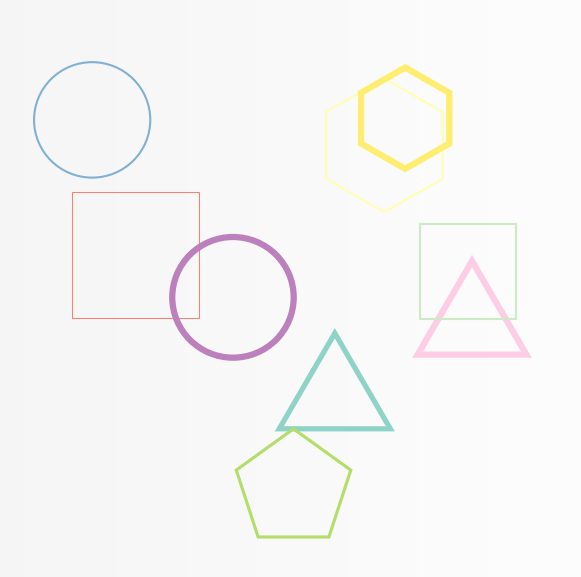[{"shape": "triangle", "thickness": 2.5, "radius": 0.55, "center": [0.576, 0.312]}, {"shape": "hexagon", "thickness": 1, "radius": 0.58, "center": [0.661, 0.747]}, {"shape": "square", "thickness": 0.5, "radius": 0.55, "center": [0.233, 0.558]}, {"shape": "circle", "thickness": 1, "radius": 0.5, "center": [0.159, 0.792]}, {"shape": "pentagon", "thickness": 1.5, "radius": 0.52, "center": [0.505, 0.153]}, {"shape": "triangle", "thickness": 3, "radius": 0.54, "center": [0.812, 0.439]}, {"shape": "circle", "thickness": 3, "radius": 0.52, "center": [0.401, 0.484]}, {"shape": "square", "thickness": 1, "radius": 0.41, "center": [0.805, 0.53]}, {"shape": "hexagon", "thickness": 3, "radius": 0.44, "center": [0.697, 0.794]}]